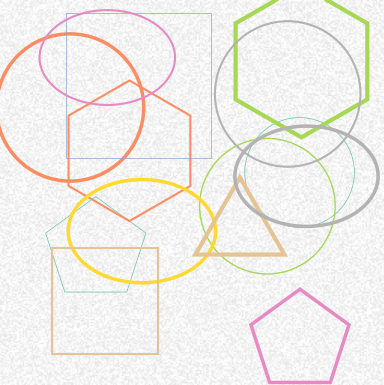[{"shape": "pentagon", "thickness": 0.5, "radius": 0.68, "center": [0.249, 0.352]}, {"shape": "circle", "thickness": 0.5, "radius": 0.71, "center": [0.778, 0.552]}, {"shape": "hexagon", "thickness": 1.5, "radius": 0.91, "center": [0.336, 0.608]}, {"shape": "circle", "thickness": 2.5, "radius": 0.96, "center": [0.182, 0.721]}, {"shape": "square", "thickness": 0.5, "radius": 0.94, "center": [0.36, 0.779]}, {"shape": "oval", "thickness": 1.5, "radius": 0.88, "center": [0.279, 0.851]}, {"shape": "pentagon", "thickness": 2.5, "radius": 0.67, "center": [0.779, 0.115]}, {"shape": "hexagon", "thickness": 3, "radius": 0.99, "center": [0.783, 0.841]}, {"shape": "circle", "thickness": 1, "radius": 0.88, "center": [0.695, 0.464]}, {"shape": "oval", "thickness": 2.5, "radius": 0.96, "center": [0.369, 0.4]}, {"shape": "triangle", "thickness": 3, "radius": 0.67, "center": [0.623, 0.406]}, {"shape": "square", "thickness": 1.5, "radius": 0.69, "center": [0.273, 0.218]}, {"shape": "oval", "thickness": 2.5, "radius": 0.93, "center": [0.796, 0.542]}, {"shape": "circle", "thickness": 1.5, "radius": 0.95, "center": [0.747, 0.756]}]